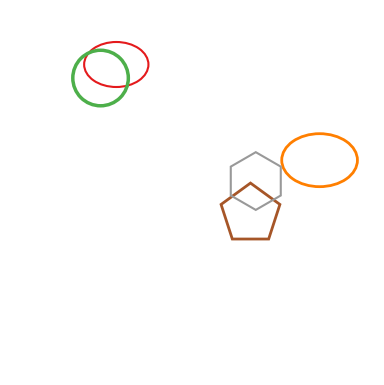[{"shape": "oval", "thickness": 1.5, "radius": 0.42, "center": [0.302, 0.832]}, {"shape": "circle", "thickness": 2.5, "radius": 0.36, "center": [0.261, 0.797]}, {"shape": "oval", "thickness": 2, "radius": 0.49, "center": [0.83, 0.584]}, {"shape": "pentagon", "thickness": 2, "radius": 0.4, "center": [0.651, 0.444]}, {"shape": "hexagon", "thickness": 1.5, "radius": 0.37, "center": [0.664, 0.53]}]